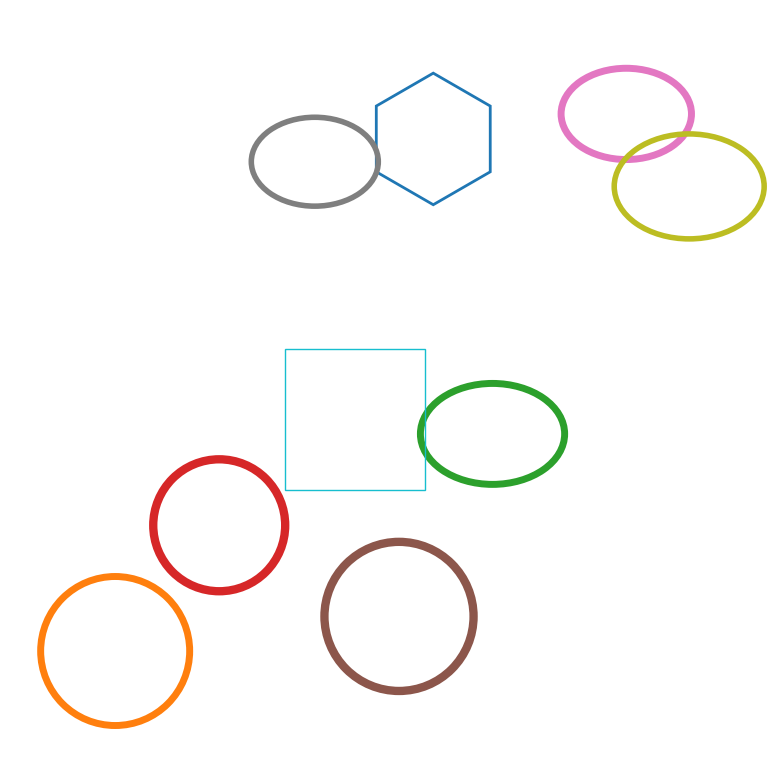[{"shape": "hexagon", "thickness": 1, "radius": 0.43, "center": [0.563, 0.82]}, {"shape": "circle", "thickness": 2.5, "radius": 0.48, "center": [0.15, 0.155]}, {"shape": "oval", "thickness": 2.5, "radius": 0.47, "center": [0.64, 0.436]}, {"shape": "circle", "thickness": 3, "radius": 0.43, "center": [0.285, 0.318]}, {"shape": "circle", "thickness": 3, "radius": 0.48, "center": [0.518, 0.199]}, {"shape": "oval", "thickness": 2.5, "radius": 0.42, "center": [0.813, 0.852]}, {"shape": "oval", "thickness": 2, "radius": 0.41, "center": [0.409, 0.79]}, {"shape": "oval", "thickness": 2, "radius": 0.49, "center": [0.895, 0.758]}, {"shape": "square", "thickness": 0.5, "radius": 0.46, "center": [0.461, 0.455]}]